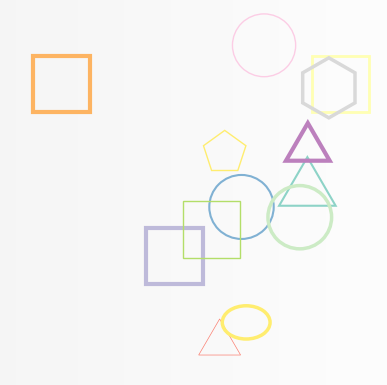[{"shape": "triangle", "thickness": 1.5, "radius": 0.42, "center": [0.793, 0.508]}, {"shape": "square", "thickness": 2, "radius": 0.37, "center": [0.88, 0.782]}, {"shape": "square", "thickness": 3, "radius": 0.36, "center": [0.451, 0.336]}, {"shape": "triangle", "thickness": 0.5, "radius": 0.31, "center": [0.567, 0.109]}, {"shape": "circle", "thickness": 1.5, "radius": 0.42, "center": [0.623, 0.462]}, {"shape": "square", "thickness": 3, "radius": 0.37, "center": [0.16, 0.782]}, {"shape": "square", "thickness": 1, "radius": 0.37, "center": [0.546, 0.404]}, {"shape": "circle", "thickness": 1, "radius": 0.41, "center": [0.681, 0.882]}, {"shape": "hexagon", "thickness": 2.5, "radius": 0.39, "center": [0.849, 0.772]}, {"shape": "triangle", "thickness": 3, "radius": 0.33, "center": [0.794, 0.615]}, {"shape": "circle", "thickness": 2.5, "radius": 0.41, "center": [0.774, 0.436]}, {"shape": "oval", "thickness": 2.5, "radius": 0.31, "center": [0.635, 0.163]}, {"shape": "pentagon", "thickness": 1, "radius": 0.29, "center": [0.58, 0.604]}]